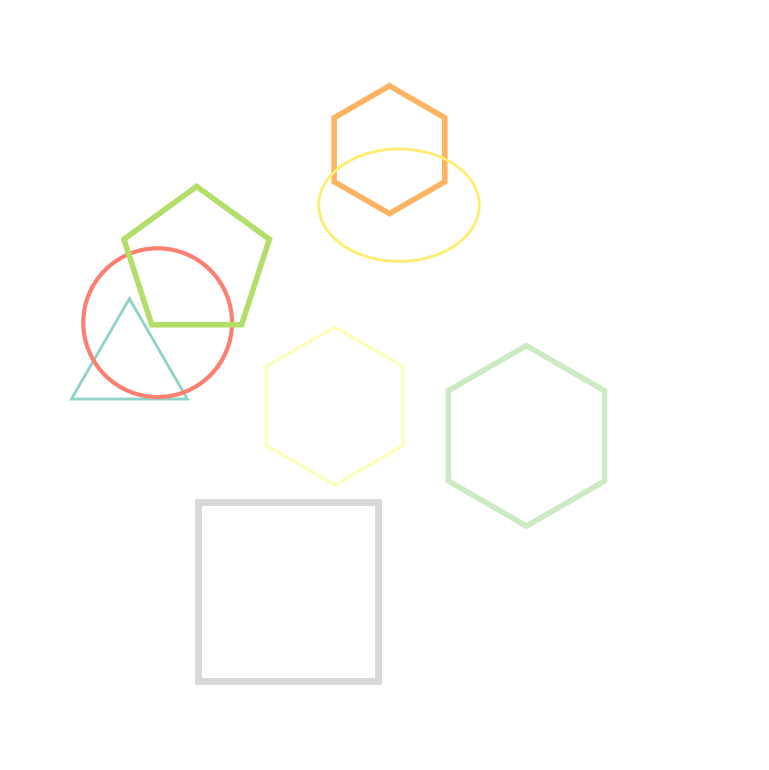[{"shape": "triangle", "thickness": 1, "radius": 0.43, "center": [0.168, 0.525]}, {"shape": "hexagon", "thickness": 1, "radius": 0.51, "center": [0.435, 0.473]}, {"shape": "circle", "thickness": 1.5, "radius": 0.48, "center": [0.205, 0.581]}, {"shape": "hexagon", "thickness": 2, "radius": 0.41, "center": [0.506, 0.806]}, {"shape": "pentagon", "thickness": 2, "radius": 0.5, "center": [0.255, 0.659]}, {"shape": "square", "thickness": 2.5, "radius": 0.58, "center": [0.374, 0.232]}, {"shape": "hexagon", "thickness": 2, "radius": 0.59, "center": [0.684, 0.434]}, {"shape": "oval", "thickness": 1, "radius": 0.52, "center": [0.518, 0.734]}]